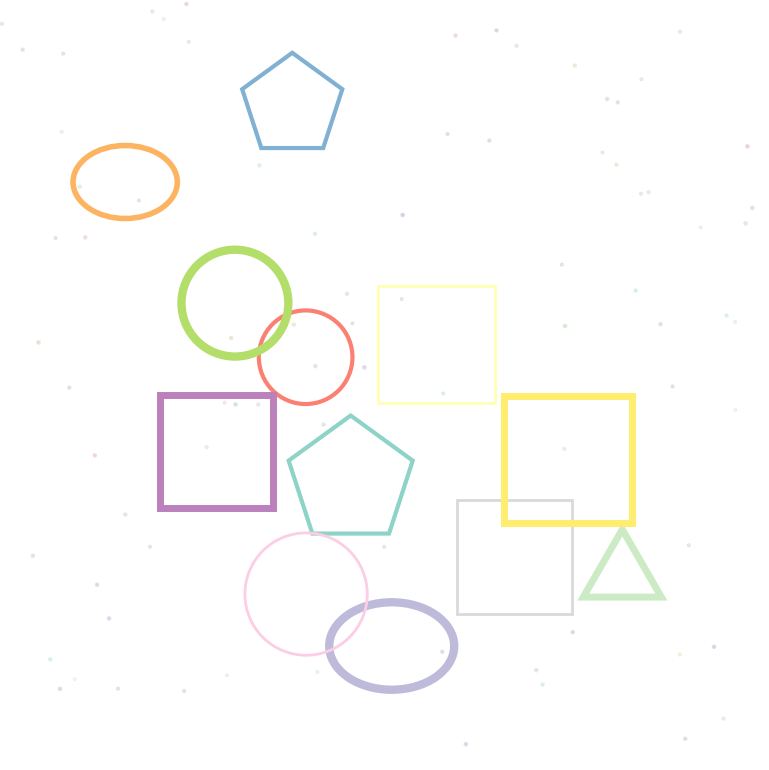[{"shape": "pentagon", "thickness": 1.5, "radius": 0.42, "center": [0.455, 0.376]}, {"shape": "square", "thickness": 1, "radius": 0.38, "center": [0.567, 0.553]}, {"shape": "oval", "thickness": 3, "radius": 0.41, "center": [0.509, 0.161]}, {"shape": "circle", "thickness": 1.5, "radius": 0.3, "center": [0.397, 0.536]}, {"shape": "pentagon", "thickness": 1.5, "radius": 0.34, "center": [0.38, 0.863]}, {"shape": "oval", "thickness": 2, "radius": 0.34, "center": [0.163, 0.764]}, {"shape": "circle", "thickness": 3, "radius": 0.35, "center": [0.305, 0.606]}, {"shape": "circle", "thickness": 1, "radius": 0.4, "center": [0.398, 0.228]}, {"shape": "square", "thickness": 1, "radius": 0.37, "center": [0.668, 0.277]}, {"shape": "square", "thickness": 2.5, "radius": 0.37, "center": [0.281, 0.414]}, {"shape": "triangle", "thickness": 2.5, "radius": 0.29, "center": [0.808, 0.254]}, {"shape": "square", "thickness": 2.5, "radius": 0.41, "center": [0.738, 0.403]}]